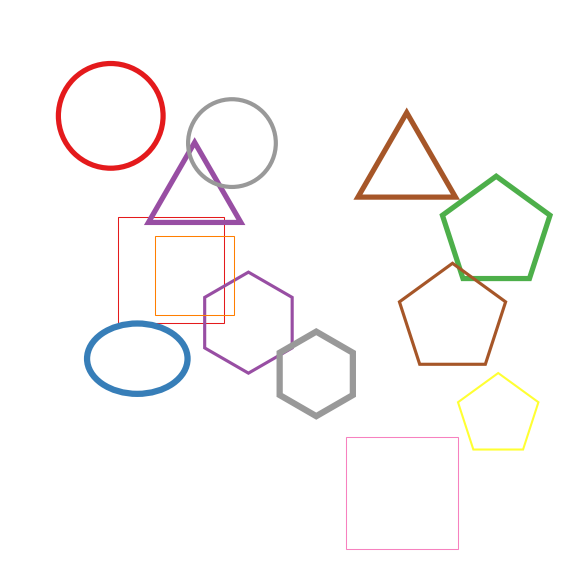[{"shape": "square", "thickness": 0.5, "radius": 0.46, "center": [0.296, 0.532]}, {"shape": "circle", "thickness": 2.5, "radius": 0.45, "center": [0.192, 0.799]}, {"shape": "oval", "thickness": 3, "radius": 0.44, "center": [0.238, 0.378]}, {"shape": "pentagon", "thickness": 2.5, "radius": 0.49, "center": [0.859, 0.596]}, {"shape": "triangle", "thickness": 2.5, "radius": 0.46, "center": [0.337, 0.66]}, {"shape": "hexagon", "thickness": 1.5, "radius": 0.44, "center": [0.43, 0.44]}, {"shape": "square", "thickness": 0.5, "radius": 0.34, "center": [0.337, 0.523]}, {"shape": "pentagon", "thickness": 1, "radius": 0.37, "center": [0.863, 0.28]}, {"shape": "triangle", "thickness": 2.5, "radius": 0.49, "center": [0.704, 0.707]}, {"shape": "pentagon", "thickness": 1.5, "radius": 0.48, "center": [0.784, 0.447]}, {"shape": "square", "thickness": 0.5, "radius": 0.48, "center": [0.695, 0.146]}, {"shape": "circle", "thickness": 2, "radius": 0.38, "center": [0.402, 0.751]}, {"shape": "hexagon", "thickness": 3, "radius": 0.37, "center": [0.548, 0.352]}]